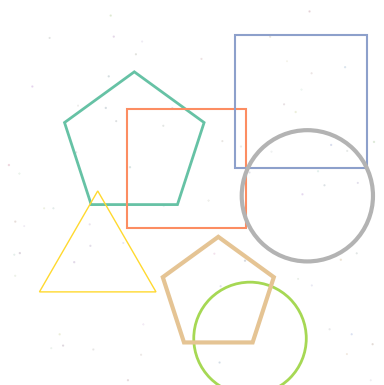[{"shape": "pentagon", "thickness": 2, "radius": 0.95, "center": [0.349, 0.623]}, {"shape": "square", "thickness": 1.5, "radius": 0.77, "center": [0.484, 0.562]}, {"shape": "square", "thickness": 1.5, "radius": 0.86, "center": [0.781, 0.736]}, {"shape": "circle", "thickness": 2, "radius": 0.73, "center": [0.649, 0.121]}, {"shape": "triangle", "thickness": 1, "radius": 0.87, "center": [0.254, 0.329]}, {"shape": "pentagon", "thickness": 3, "radius": 0.76, "center": [0.567, 0.233]}, {"shape": "circle", "thickness": 3, "radius": 0.85, "center": [0.798, 0.491]}]